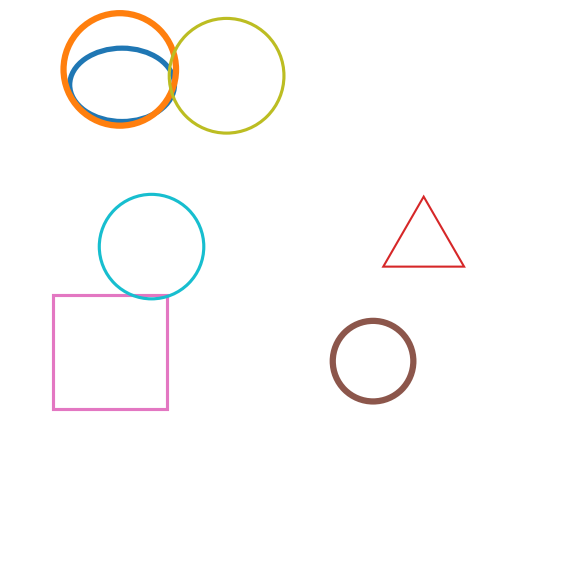[{"shape": "oval", "thickness": 2.5, "radius": 0.45, "center": [0.211, 0.852]}, {"shape": "circle", "thickness": 3, "radius": 0.49, "center": [0.207, 0.879]}, {"shape": "triangle", "thickness": 1, "radius": 0.4, "center": [0.734, 0.578]}, {"shape": "circle", "thickness": 3, "radius": 0.35, "center": [0.646, 0.374]}, {"shape": "square", "thickness": 1.5, "radius": 0.49, "center": [0.19, 0.389]}, {"shape": "circle", "thickness": 1.5, "radius": 0.5, "center": [0.392, 0.868]}, {"shape": "circle", "thickness": 1.5, "radius": 0.45, "center": [0.262, 0.572]}]